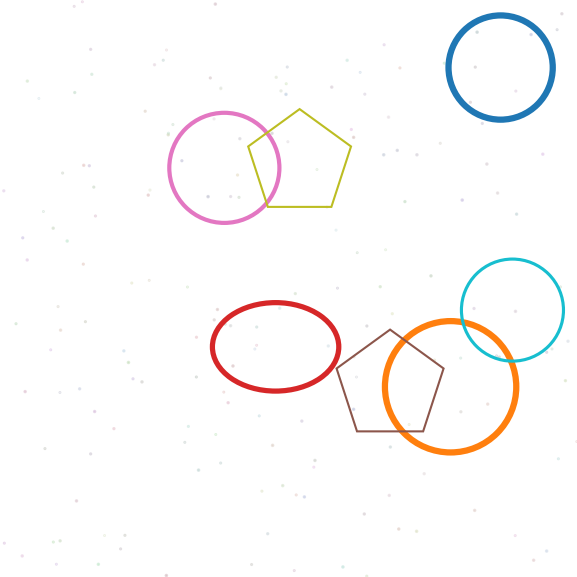[{"shape": "circle", "thickness": 3, "radius": 0.45, "center": [0.867, 0.882]}, {"shape": "circle", "thickness": 3, "radius": 0.57, "center": [0.78, 0.329]}, {"shape": "oval", "thickness": 2.5, "radius": 0.55, "center": [0.477, 0.399]}, {"shape": "pentagon", "thickness": 1, "radius": 0.49, "center": [0.675, 0.331]}, {"shape": "circle", "thickness": 2, "radius": 0.48, "center": [0.388, 0.708]}, {"shape": "pentagon", "thickness": 1, "radius": 0.47, "center": [0.519, 0.717]}, {"shape": "circle", "thickness": 1.5, "radius": 0.44, "center": [0.887, 0.462]}]